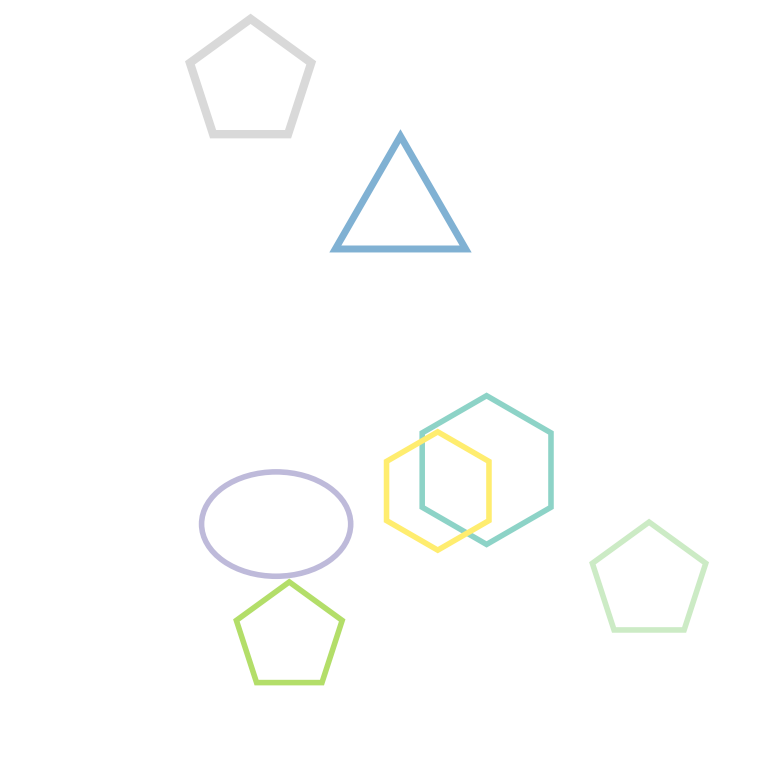[{"shape": "hexagon", "thickness": 2, "radius": 0.48, "center": [0.632, 0.39]}, {"shape": "oval", "thickness": 2, "radius": 0.48, "center": [0.359, 0.319]}, {"shape": "triangle", "thickness": 2.5, "radius": 0.49, "center": [0.52, 0.725]}, {"shape": "pentagon", "thickness": 2, "radius": 0.36, "center": [0.376, 0.172]}, {"shape": "pentagon", "thickness": 3, "radius": 0.41, "center": [0.325, 0.893]}, {"shape": "pentagon", "thickness": 2, "radius": 0.39, "center": [0.843, 0.245]}, {"shape": "hexagon", "thickness": 2, "radius": 0.38, "center": [0.569, 0.362]}]